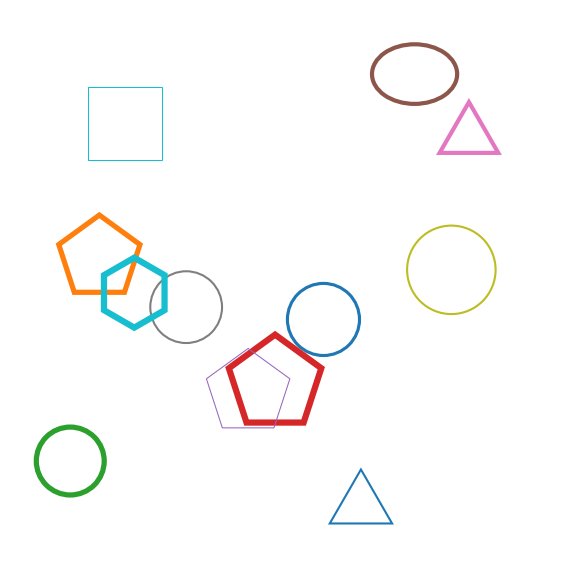[{"shape": "triangle", "thickness": 1, "radius": 0.31, "center": [0.625, 0.124]}, {"shape": "circle", "thickness": 1.5, "radius": 0.31, "center": [0.56, 0.446]}, {"shape": "pentagon", "thickness": 2.5, "radius": 0.37, "center": [0.172, 0.553]}, {"shape": "circle", "thickness": 2.5, "radius": 0.29, "center": [0.122, 0.201]}, {"shape": "pentagon", "thickness": 3, "radius": 0.42, "center": [0.476, 0.336]}, {"shape": "pentagon", "thickness": 0.5, "radius": 0.38, "center": [0.43, 0.32]}, {"shape": "oval", "thickness": 2, "radius": 0.37, "center": [0.718, 0.871]}, {"shape": "triangle", "thickness": 2, "radius": 0.29, "center": [0.812, 0.764]}, {"shape": "circle", "thickness": 1, "radius": 0.31, "center": [0.322, 0.467]}, {"shape": "circle", "thickness": 1, "radius": 0.38, "center": [0.782, 0.532]}, {"shape": "hexagon", "thickness": 3, "radius": 0.3, "center": [0.232, 0.492]}, {"shape": "square", "thickness": 0.5, "radius": 0.32, "center": [0.216, 0.785]}]